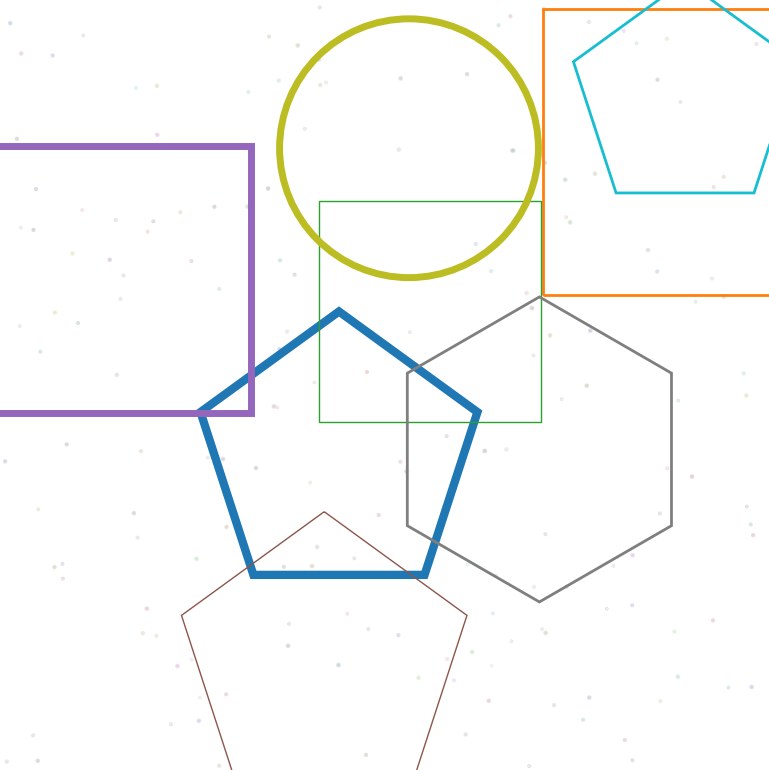[{"shape": "pentagon", "thickness": 3, "radius": 0.95, "center": [0.44, 0.406]}, {"shape": "square", "thickness": 1, "radius": 0.93, "center": [0.891, 0.803]}, {"shape": "square", "thickness": 0.5, "radius": 0.72, "center": [0.558, 0.595]}, {"shape": "square", "thickness": 2.5, "radius": 0.87, "center": [0.153, 0.637]}, {"shape": "pentagon", "thickness": 0.5, "radius": 0.97, "center": [0.421, 0.141]}, {"shape": "hexagon", "thickness": 1, "radius": 0.99, "center": [0.701, 0.416]}, {"shape": "circle", "thickness": 2.5, "radius": 0.84, "center": [0.531, 0.808]}, {"shape": "pentagon", "thickness": 1, "radius": 0.76, "center": [0.89, 0.873]}]